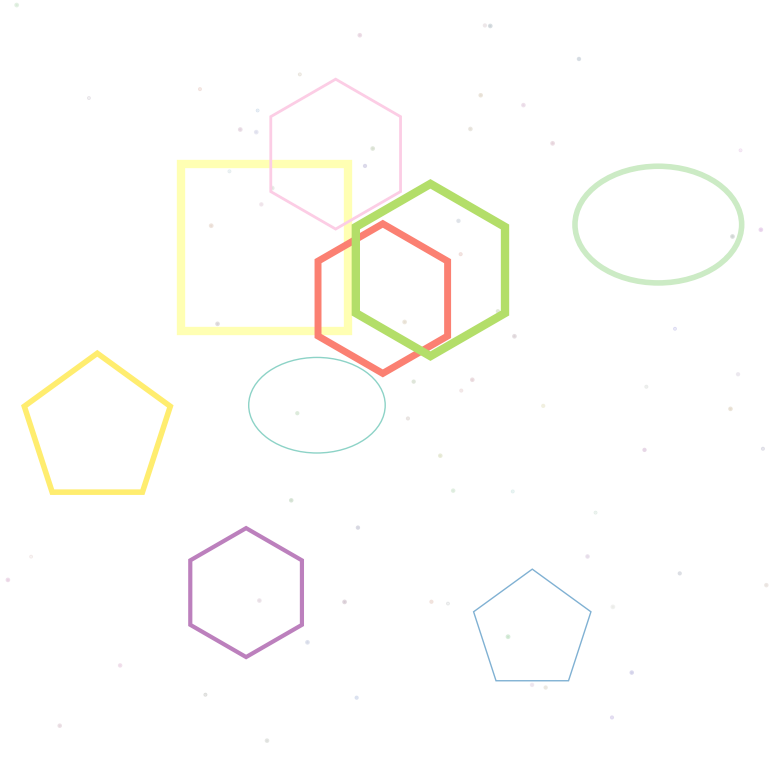[{"shape": "oval", "thickness": 0.5, "radius": 0.44, "center": [0.412, 0.474]}, {"shape": "square", "thickness": 3, "radius": 0.54, "center": [0.343, 0.678]}, {"shape": "hexagon", "thickness": 2.5, "radius": 0.49, "center": [0.497, 0.612]}, {"shape": "pentagon", "thickness": 0.5, "radius": 0.4, "center": [0.691, 0.181]}, {"shape": "hexagon", "thickness": 3, "radius": 0.56, "center": [0.559, 0.649]}, {"shape": "hexagon", "thickness": 1, "radius": 0.49, "center": [0.436, 0.8]}, {"shape": "hexagon", "thickness": 1.5, "radius": 0.42, "center": [0.32, 0.23]}, {"shape": "oval", "thickness": 2, "radius": 0.54, "center": [0.855, 0.708]}, {"shape": "pentagon", "thickness": 2, "radius": 0.5, "center": [0.126, 0.441]}]